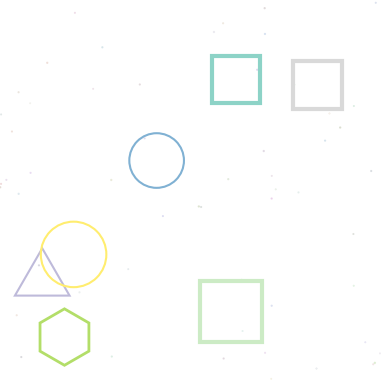[{"shape": "square", "thickness": 3, "radius": 0.31, "center": [0.613, 0.793]}, {"shape": "triangle", "thickness": 1.5, "radius": 0.41, "center": [0.11, 0.273]}, {"shape": "circle", "thickness": 1.5, "radius": 0.35, "center": [0.407, 0.583]}, {"shape": "hexagon", "thickness": 2, "radius": 0.37, "center": [0.167, 0.125]}, {"shape": "square", "thickness": 3, "radius": 0.31, "center": [0.824, 0.78]}, {"shape": "square", "thickness": 3, "radius": 0.4, "center": [0.6, 0.191]}, {"shape": "circle", "thickness": 1.5, "radius": 0.43, "center": [0.191, 0.339]}]